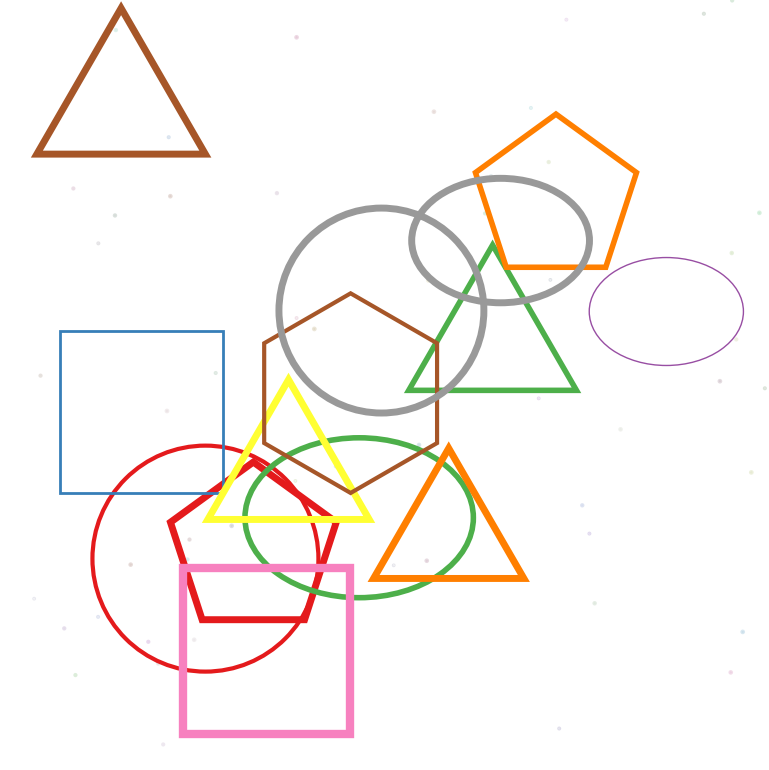[{"shape": "pentagon", "thickness": 2.5, "radius": 0.57, "center": [0.329, 0.287]}, {"shape": "circle", "thickness": 1.5, "radius": 0.73, "center": [0.267, 0.275]}, {"shape": "square", "thickness": 1, "radius": 0.53, "center": [0.184, 0.465]}, {"shape": "oval", "thickness": 2, "radius": 0.74, "center": [0.466, 0.328]}, {"shape": "triangle", "thickness": 2, "radius": 0.63, "center": [0.64, 0.556]}, {"shape": "oval", "thickness": 0.5, "radius": 0.5, "center": [0.865, 0.595]}, {"shape": "triangle", "thickness": 2.5, "radius": 0.56, "center": [0.583, 0.305]}, {"shape": "pentagon", "thickness": 2, "radius": 0.55, "center": [0.722, 0.742]}, {"shape": "triangle", "thickness": 2.5, "radius": 0.6, "center": [0.375, 0.386]}, {"shape": "hexagon", "thickness": 1.5, "radius": 0.65, "center": [0.455, 0.489]}, {"shape": "triangle", "thickness": 2.5, "radius": 0.63, "center": [0.157, 0.863]}, {"shape": "square", "thickness": 3, "radius": 0.54, "center": [0.346, 0.154]}, {"shape": "oval", "thickness": 2.5, "radius": 0.58, "center": [0.65, 0.688]}, {"shape": "circle", "thickness": 2.5, "radius": 0.67, "center": [0.495, 0.597]}]